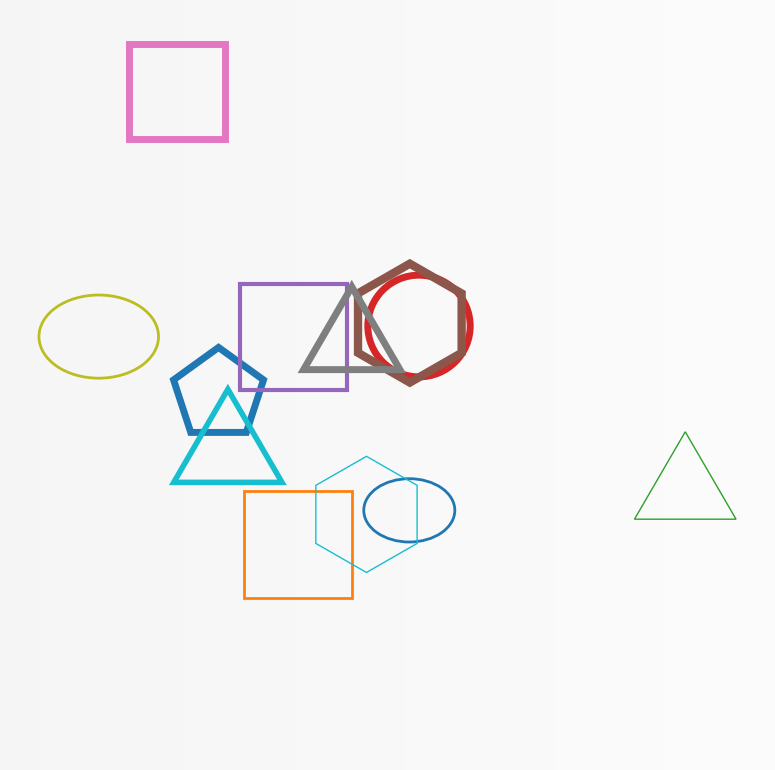[{"shape": "oval", "thickness": 1, "radius": 0.29, "center": [0.528, 0.337]}, {"shape": "pentagon", "thickness": 2.5, "radius": 0.31, "center": [0.282, 0.488]}, {"shape": "square", "thickness": 1, "radius": 0.35, "center": [0.385, 0.293]}, {"shape": "triangle", "thickness": 0.5, "radius": 0.38, "center": [0.884, 0.364]}, {"shape": "circle", "thickness": 2.5, "radius": 0.33, "center": [0.541, 0.577]}, {"shape": "square", "thickness": 1.5, "radius": 0.34, "center": [0.379, 0.562]}, {"shape": "hexagon", "thickness": 3, "radius": 0.39, "center": [0.529, 0.58]}, {"shape": "square", "thickness": 2.5, "radius": 0.31, "center": [0.229, 0.881]}, {"shape": "triangle", "thickness": 2.5, "radius": 0.36, "center": [0.454, 0.556]}, {"shape": "oval", "thickness": 1, "radius": 0.39, "center": [0.127, 0.563]}, {"shape": "triangle", "thickness": 2, "radius": 0.4, "center": [0.294, 0.414]}, {"shape": "hexagon", "thickness": 0.5, "radius": 0.38, "center": [0.473, 0.332]}]